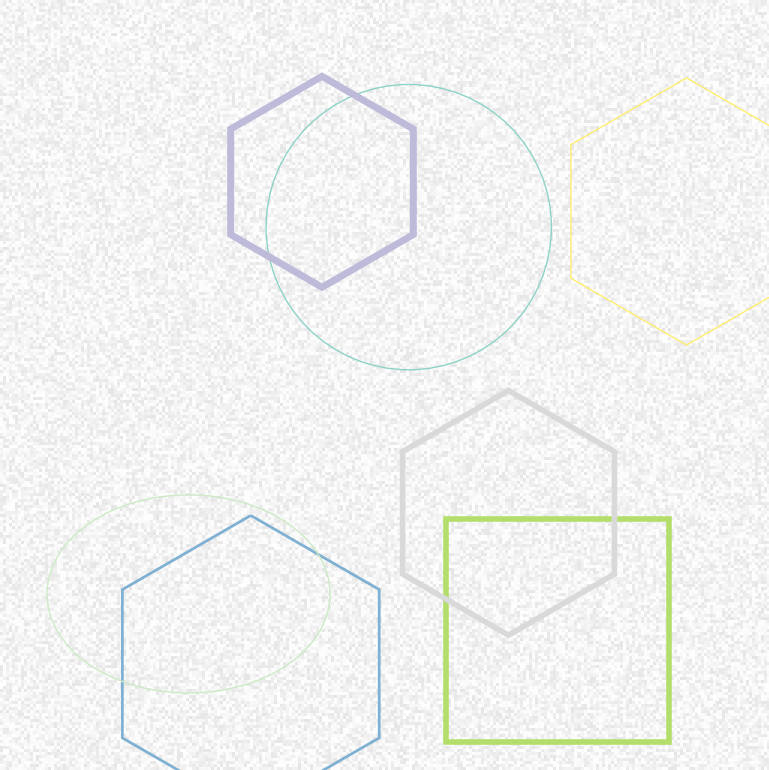[{"shape": "circle", "thickness": 0.5, "radius": 0.93, "center": [0.531, 0.705]}, {"shape": "hexagon", "thickness": 2.5, "radius": 0.68, "center": [0.418, 0.764]}, {"shape": "hexagon", "thickness": 1, "radius": 0.96, "center": [0.326, 0.138]}, {"shape": "square", "thickness": 2, "radius": 0.72, "center": [0.724, 0.181]}, {"shape": "hexagon", "thickness": 2, "radius": 0.79, "center": [0.66, 0.334]}, {"shape": "oval", "thickness": 0.5, "radius": 0.92, "center": [0.245, 0.229]}, {"shape": "hexagon", "thickness": 0.5, "radius": 0.87, "center": [0.892, 0.725]}]